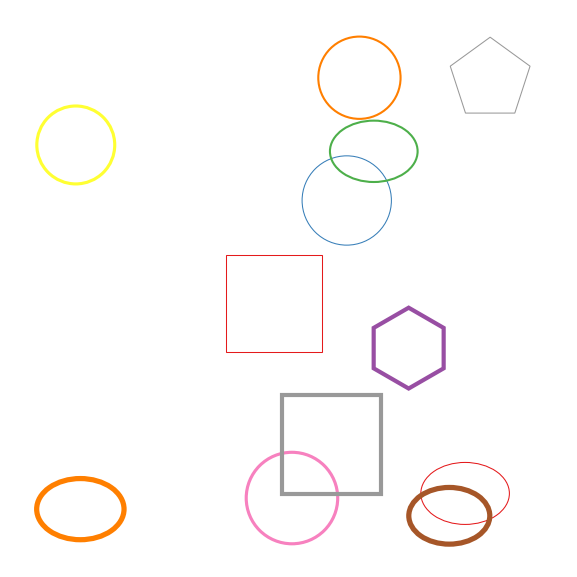[{"shape": "square", "thickness": 0.5, "radius": 0.42, "center": [0.475, 0.474]}, {"shape": "oval", "thickness": 0.5, "radius": 0.38, "center": [0.805, 0.145]}, {"shape": "circle", "thickness": 0.5, "radius": 0.39, "center": [0.6, 0.652]}, {"shape": "oval", "thickness": 1, "radius": 0.38, "center": [0.647, 0.737]}, {"shape": "hexagon", "thickness": 2, "radius": 0.35, "center": [0.708, 0.396]}, {"shape": "oval", "thickness": 2.5, "radius": 0.38, "center": [0.139, 0.118]}, {"shape": "circle", "thickness": 1, "radius": 0.36, "center": [0.622, 0.865]}, {"shape": "circle", "thickness": 1.5, "radius": 0.34, "center": [0.131, 0.748]}, {"shape": "oval", "thickness": 2.5, "radius": 0.35, "center": [0.778, 0.106]}, {"shape": "circle", "thickness": 1.5, "radius": 0.4, "center": [0.506, 0.137]}, {"shape": "square", "thickness": 2, "radius": 0.43, "center": [0.574, 0.229]}, {"shape": "pentagon", "thickness": 0.5, "radius": 0.36, "center": [0.849, 0.862]}]